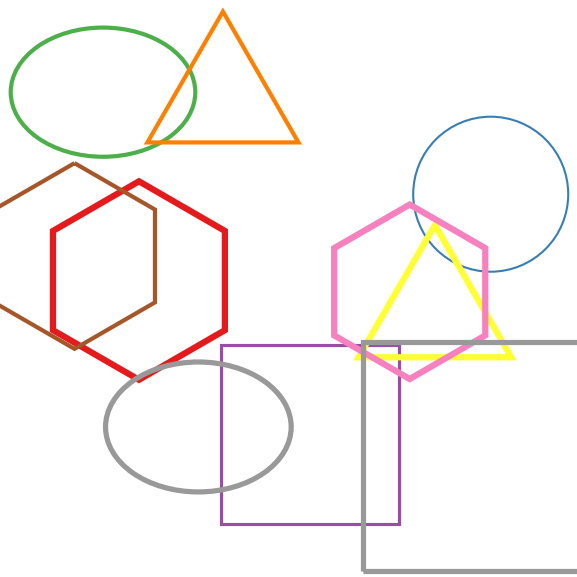[{"shape": "hexagon", "thickness": 3, "radius": 0.86, "center": [0.241, 0.513]}, {"shape": "circle", "thickness": 1, "radius": 0.67, "center": [0.85, 0.663]}, {"shape": "oval", "thickness": 2, "radius": 0.8, "center": [0.178, 0.84]}, {"shape": "square", "thickness": 1.5, "radius": 0.77, "center": [0.537, 0.247]}, {"shape": "triangle", "thickness": 2, "radius": 0.76, "center": [0.386, 0.828]}, {"shape": "triangle", "thickness": 3, "radius": 0.76, "center": [0.753, 0.457]}, {"shape": "hexagon", "thickness": 2, "radius": 0.8, "center": [0.129, 0.556]}, {"shape": "hexagon", "thickness": 3, "radius": 0.76, "center": [0.709, 0.494]}, {"shape": "square", "thickness": 2.5, "radius": 0.99, "center": [0.828, 0.209]}, {"shape": "oval", "thickness": 2.5, "radius": 0.8, "center": [0.343, 0.26]}]